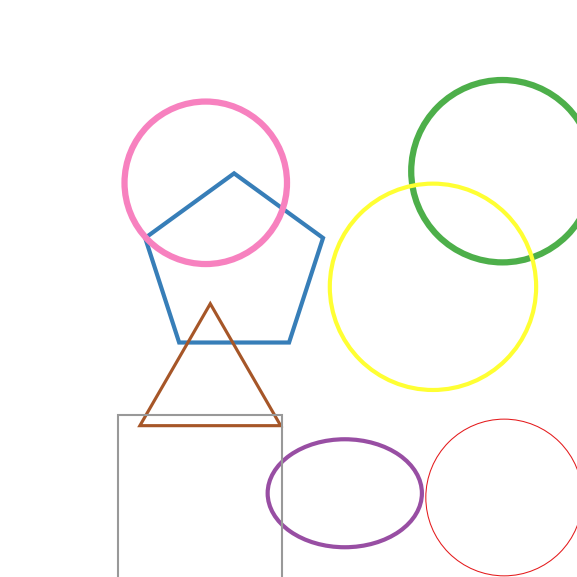[{"shape": "circle", "thickness": 0.5, "radius": 0.68, "center": [0.873, 0.138]}, {"shape": "pentagon", "thickness": 2, "radius": 0.81, "center": [0.405, 0.537]}, {"shape": "circle", "thickness": 3, "radius": 0.79, "center": [0.87, 0.703]}, {"shape": "oval", "thickness": 2, "radius": 0.67, "center": [0.597, 0.145]}, {"shape": "circle", "thickness": 2, "radius": 0.89, "center": [0.75, 0.502]}, {"shape": "triangle", "thickness": 1.5, "radius": 0.7, "center": [0.364, 0.332]}, {"shape": "circle", "thickness": 3, "radius": 0.7, "center": [0.356, 0.683]}, {"shape": "square", "thickness": 1, "radius": 0.71, "center": [0.346, 0.139]}]